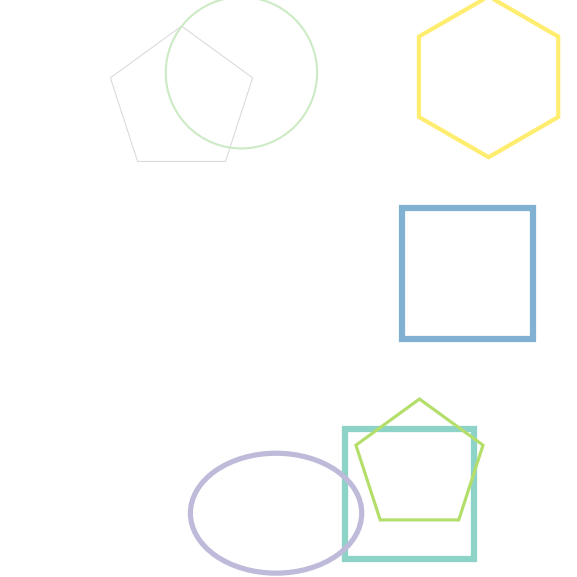[{"shape": "square", "thickness": 3, "radius": 0.56, "center": [0.709, 0.143]}, {"shape": "oval", "thickness": 2.5, "radius": 0.74, "center": [0.478, 0.11]}, {"shape": "square", "thickness": 3, "radius": 0.57, "center": [0.809, 0.526]}, {"shape": "pentagon", "thickness": 1.5, "radius": 0.58, "center": [0.726, 0.192]}, {"shape": "pentagon", "thickness": 0.5, "radius": 0.65, "center": [0.314, 0.824]}, {"shape": "circle", "thickness": 1, "radius": 0.66, "center": [0.418, 0.873]}, {"shape": "hexagon", "thickness": 2, "radius": 0.7, "center": [0.846, 0.866]}]